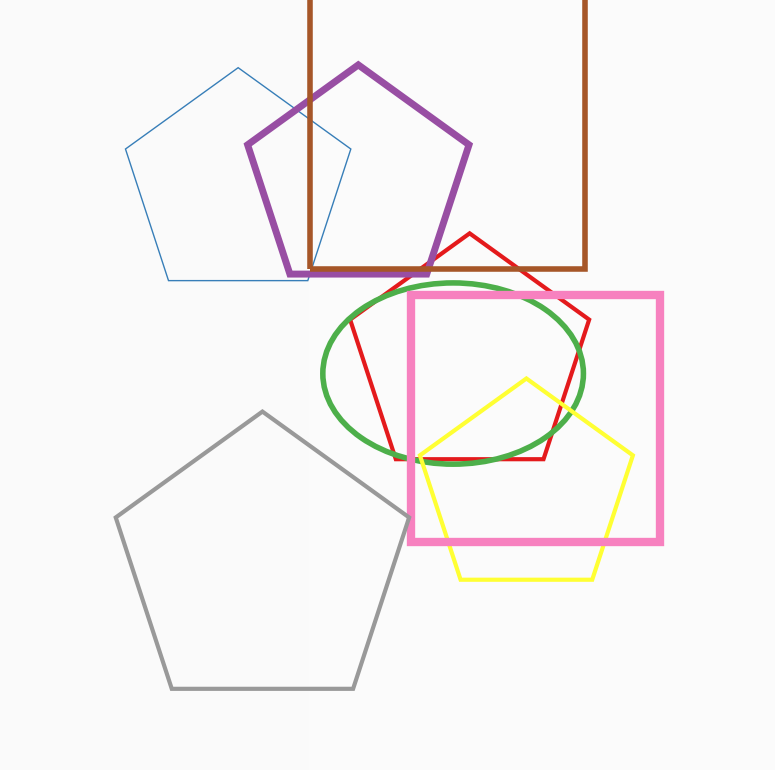[{"shape": "pentagon", "thickness": 1.5, "radius": 0.81, "center": [0.606, 0.535]}, {"shape": "pentagon", "thickness": 0.5, "radius": 0.76, "center": [0.307, 0.759]}, {"shape": "oval", "thickness": 2, "radius": 0.84, "center": [0.585, 0.515]}, {"shape": "pentagon", "thickness": 2.5, "radius": 0.75, "center": [0.462, 0.766]}, {"shape": "pentagon", "thickness": 1.5, "radius": 0.72, "center": [0.679, 0.364]}, {"shape": "square", "thickness": 2, "radius": 0.89, "center": [0.577, 0.828]}, {"shape": "square", "thickness": 3, "radius": 0.8, "center": [0.691, 0.457]}, {"shape": "pentagon", "thickness": 1.5, "radius": 1.0, "center": [0.339, 0.266]}]